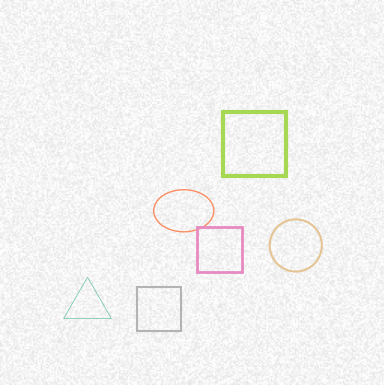[{"shape": "triangle", "thickness": 0.5, "radius": 0.36, "center": [0.227, 0.209]}, {"shape": "oval", "thickness": 1, "radius": 0.39, "center": [0.477, 0.453]}, {"shape": "square", "thickness": 2, "radius": 0.29, "center": [0.57, 0.352]}, {"shape": "square", "thickness": 3, "radius": 0.41, "center": [0.66, 0.626]}, {"shape": "circle", "thickness": 1.5, "radius": 0.34, "center": [0.768, 0.363]}, {"shape": "square", "thickness": 1.5, "radius": 0.29, "center": [0.413, 0.197]}]